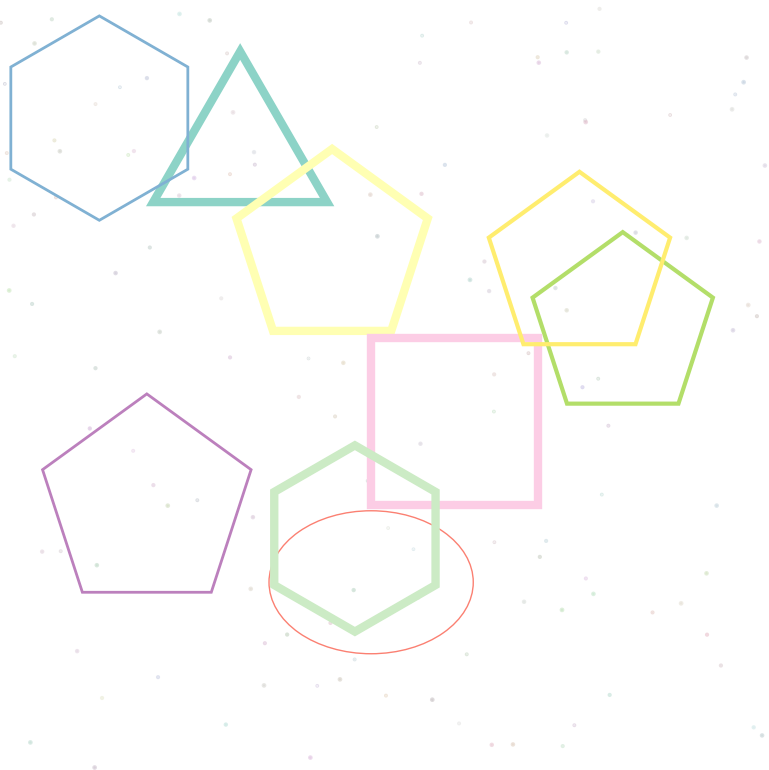[{"shape": "triangle", "thickness": 3, "radius": 0.65, "center": [0.312, 0.803]}, {"shape": "pentagon", "thickness": 3, "radius": 0.65, "center": [0.431, 0.676]}, {"shape": "oval", "thickness": 0.5, "radius": 0.66, "center": [0.482, 0.244]}, {"shape": "hexagon", "thickness": 1, "radius": 0.66, "center": [0.129, 0.847]}, {"shape": "pentagon", "thickness": 1.5, "radius": 0.62, "center": [0.809, 0.575]}, {"shape": "square", "thickness": 3, "radius": 0.54, "center": [0.591, 0.452]}, {"shape": "pentagon", "thickness": 1, "radius": 0.71, "center": [0.191, 0.346]}, {"shape": "hexagon", "thickness": 3, "radius": 0.6, "center": [0.461, 0.301]}, {"shape": "pentagon", "thickness": 1.5, "radius": 0.62, "center": [0.753, 0.653]}]